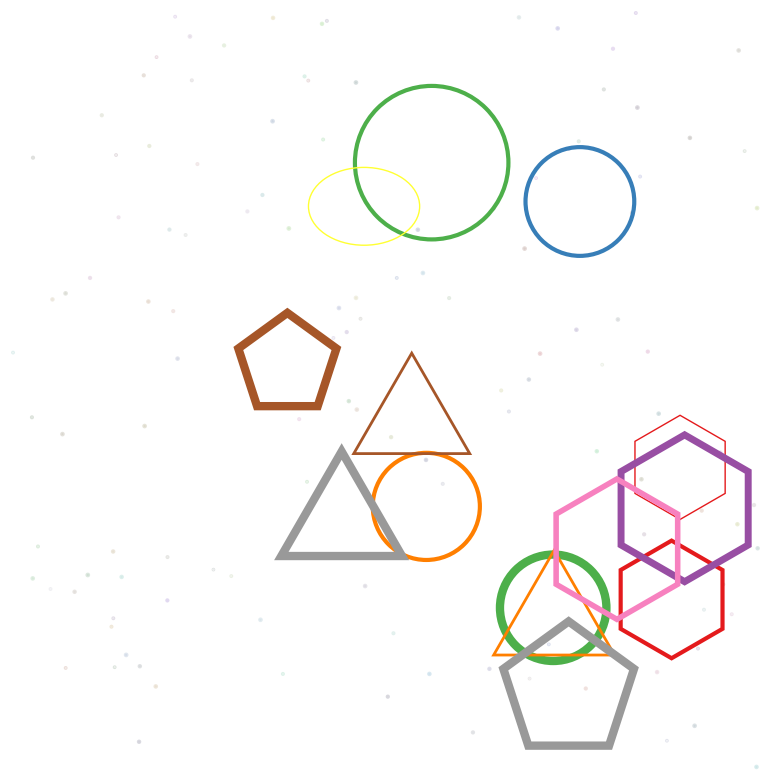[{"shape": "hexagon", "thickness": 0.5, "radius": 0.34, "center": [0.883, 0.393]}, {"shape": "hexagon", "thickness": 1.5, "radius": 0.38, "center": [0.872, 0.222]}, {"shape": "circle", "thickness": 1.5, "radius": 0.35, "center": [0.753, 0.738]}, {"shape": "circle", "thickness": 1.5, "radius": 0.5, "center": [0.561, 0.789]}, {"shape": "circle", "thickness": 3, "radius": 0.35, "center": [0.718, 0.211]}, {"shape": "hexagon", "thickness": 2.5, "radius": 0.48, "center": [0.889, 0.34]}, {"shape": "circle", "thickness": 1.5, "radius": 0.35, "center": [0.554, 0.342]}, {"shape": "triangle", "thickness": 1, "radius": 0.45, "center": [0.72, 0.195]}, {"shape": "oval", "thickness": 0.5, "radius": 0.36, "center": [0.473, 0.732]}, {"shape": "triangle", "thickness": 1, "radius": 0.43, "center": [0.535, 0.454]}, {"shape": "pentagon", "thickness": 3, "radius": 0.33, "center": [0.373, 0.527]}, {"shape": "hexagon", "thickness": 2, "radius": 0.46, "center": [0.801, 0.287]}, {"shape": "pentagon", "thickness": 3, "radius": 0.45, "center": [0.739, 0.104]}, {"shape": "triangle", "thickness": 3, "radius": 0.45, "center": [0.444, 0.323]}]